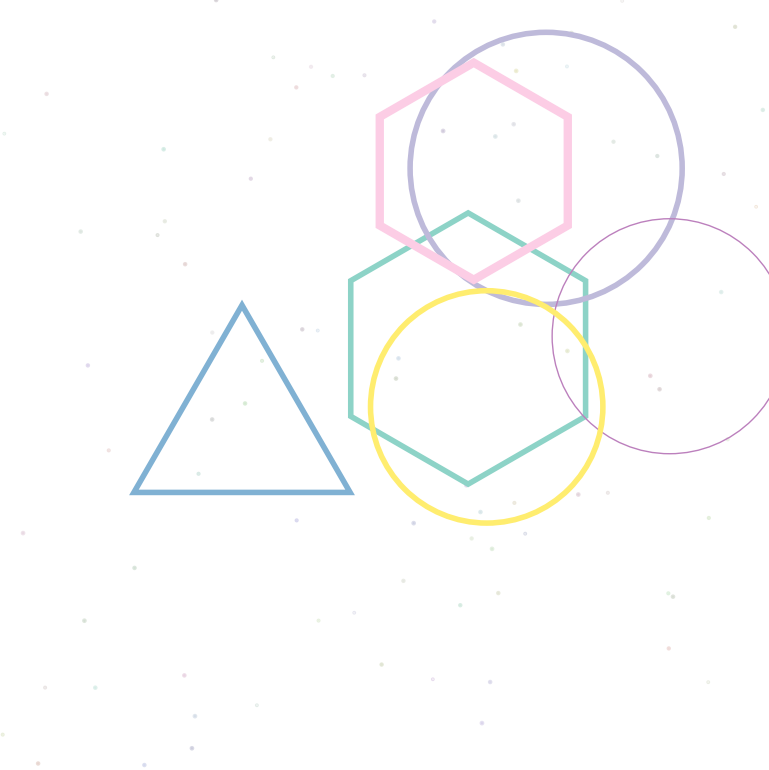[{"shape": "hexagon", "thickness": 2, "radius": 0.88, "center": [0.608, 0.547]}, {"shape": "circle", "thickness": 2, "radius": 0.88, "center": [0.709, 0.781]}, {"shape": "triangle", "thickness": 2, "radius": 0.81, "center": [0.314, 0.442]}, {"shape": "hexagon", "thickness": 3, "radius": 0.7, "center": [0.615, 0.778]}, {"shape": "circle", "thickness": 0.5, "radius": 0.76, "center": [0.87, 0.563]}, {"shape": "circle", "thickness": 2, "radius": 0.75, "center": [0.632, 0.472]}]